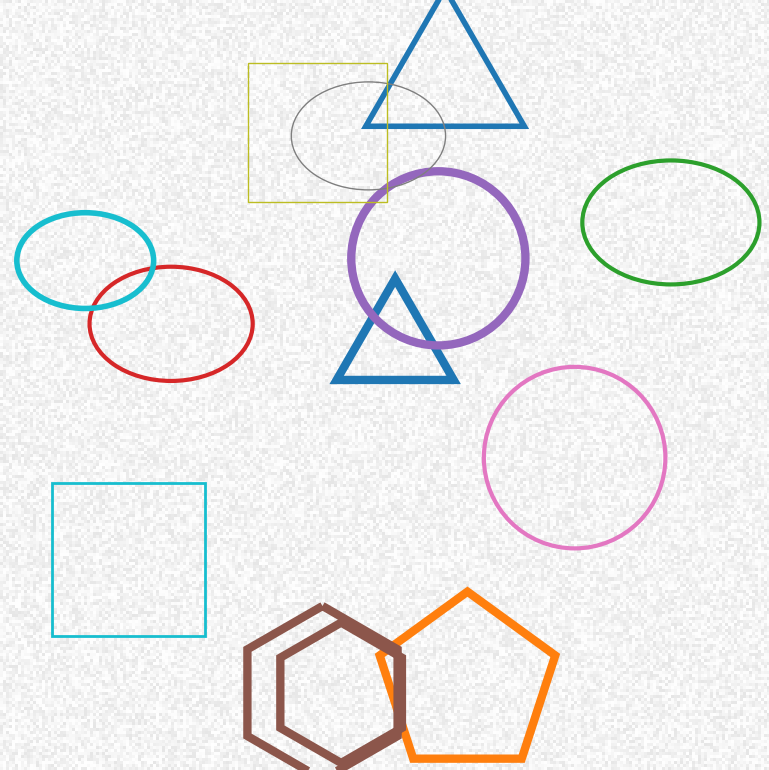[{"shape": "triangle", "thickness": 2, "radius": 0.59, "center": [0.578, 0.895]}, {"shape": "triangle", "thickness": 3, "radius": 0.44, "center": [0.513, 0.55]}, {"shape": "pentagon", "thickness": 3, "radius": 0.6, "center": [0.607, 0.112]}, {"shape": "oval", "thickness": 1.5, "radius": 0.58, "center": [0.871, 0.711]}, {"shape": "oval", "thickness": 1.5, "radius": 0.53, "center": [0.222, 0.579]}, {"shape": "circle", "thickness": 3, "radius": 0.57, "center": [0.569, 0.664]}, {"shape": "hexagon", "thickness": 3, "radius": 0.46, "center": [0.443, 0.1]}, {"shape": "hexagon", "thickness": 3, "radius": 0.56, "center": [0.419, 0.1]}, {"shape": "circle", "thickness": 1.5, "radius": 0.59, "center": [0.746, 0.406]}, {"shape": "oval", "thickness": 0.5, "radius": 0.5, "center": [0.478, 0.824]}, {"shape": "square", "thickness": 0.5, "radius": 0.45, "center": [0.412, 0.828]}, {"shape": "square", "thickness": 1, "radius": 0.5, "center": [0.167, 0.273]}, {"shape": "oval", "thickness": 2, "radius": 0.44, "center": [0.111, 0.662]}]